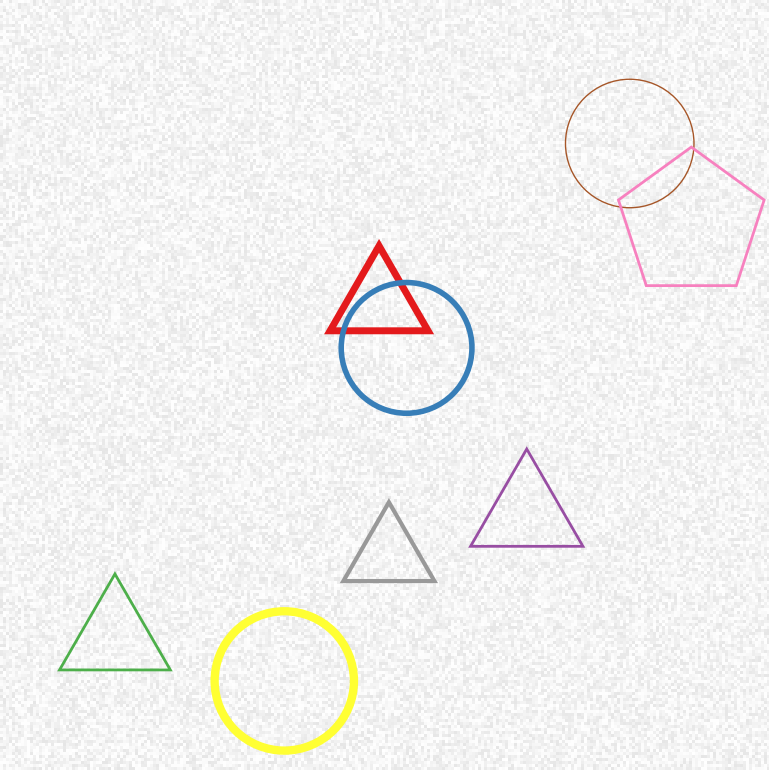[{"shape": "triangle", "thickness": 2.5, "radius": 0.37, "center": [0.492, 0.607]}, {"shape": "circle", "thickness": 2, "radius": 0.42, "center": [0.528, 0.548]}, {"shape": "triangle", "thickness": 1, "radius": 0.42, "center": [0.149, 0.172]}, {"shape": "triangle", "thickness": 1, "radius": 0.42, "center": [0.684, 0.333]}, {"shape": "circle", "thickness": 3, "radius": 0.45, "center": [0.369, 0.116]}, {"shape": "circle", "thickness": 0.5, "radius": 0.42, "center": [0.818, 0.814]}, {"shape": "pentagon", "thickness": 1, "radius": 0.5, "center": [0.898, 0.71]}, {"shape": "triangle", "thickness": 1.5, "radius": 0.34, "center": [0.505, 0.28]}]